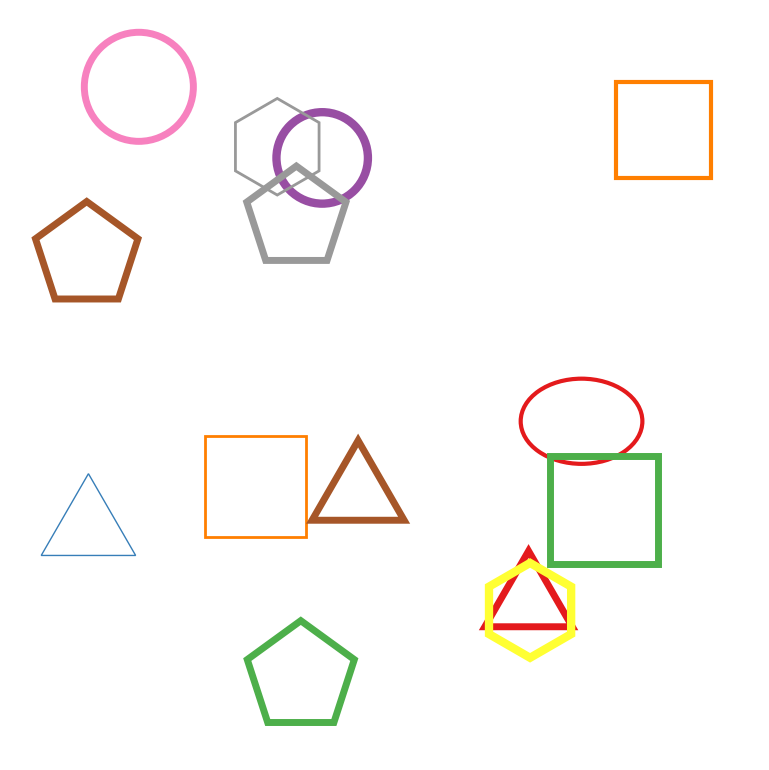[{"shape": "triangle", "thickness": 2.5, "radius": 0.33, "center": [0.686, 0.219]}, {"shape": "oval", "thickness": 1.5, "radius": 0.4, "center": [0.755, 0.453]}, {"shape": "triangle", "thickness": 0.5, "radius": 0.35, "center": [0.115, 0.314]}, {"shape": "pentagon", "thickness": 2.5, "radius": 0.37, "center": [0.391, 0.121]}, {"shape": "square", "thickness": 2.5, "radius": 0.35, "center": [0.785, 0.338]}, {"shape": "circle", "thickness": 3, "radius": 0.3, "center": [0.418, 0.795]}, {"shape": "square", "thickness": 1, "radius": 0.33, "center": [0.332, 0.369]}, {"shape": "square", "thickness": 1.5, "radius": 0.31, "center": [0.862, 0.831]}, {"shape": "hexagon", "thickness": 3, "radius": 0.31, "center": [0.688, 0.207]}, {"shape": "pentagon", "thickness": 2.5, "radius": 0.35, "center": [0.113, 0.668]}, {"shape": "triangle", "thickness": 2.5, "radius": 0.35, "center": [0.465, 0.359]}, {"shape": "circle", "thickness": 2.5, "radius": 0.35, "center": [0.18, 0.887]}, {"shape": "pentagon", "thickness": 2.5, "radius": 0.34, "center": [0.385, 0.717]}, {"shape": "hexagon", "thickness": 1, "radius": 0.31, "center": [0.36, 0.809]}]